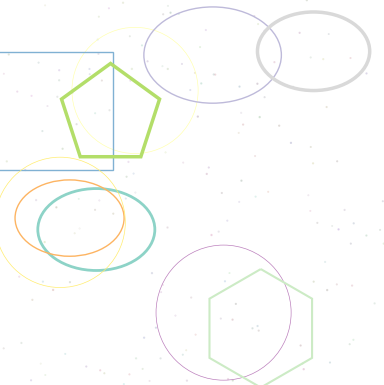[{"shape": "oval", "thickness": 2, "radius": 0.76, "center": [0.25, 0.404]}, {"shape": "circle", "thickness": 0.5, "radius": 0.82, "center": [0.351, 0.765]}, {"shape": "oval", "thickness": 1, "radius": 0.89, "center": [0.552, 0.857]}, {"shape": "square", "thickness": 1, "radius": 0.76, "center": [0.141, 0.711]}, {"shape": "oval", "thickness": 1, "radius": 0.71, "center": [0.181, 0.434]}, {"shape": "pentagon", "thickness": 2.5, "radius": 0.67, "center": [0.287, 0.701]}, {"shape": "oval", "thickness": 2.5, "radius": 0.73, "center": [0.814, 0.867]}, {"shape": "circle", "thickness": 0.5, "radius": 0.88, "center": [0.581, 0.188]}, {"shape": "hexagon", "thickness": 1.5, "radius": 0.77, "center": [0.677, 0.147]}, {"shape": "circle", "thickness": 0.5, "radius": 0.85, "center": [0.156, 0.422]}]